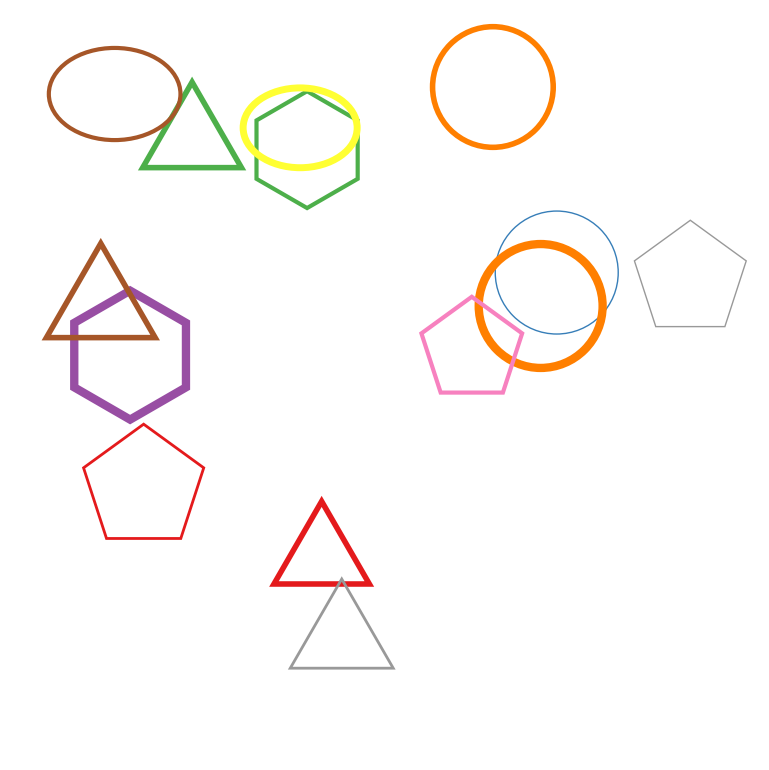[{"shape": "triangle", "thickness": 2, "radius": 0.36, "center": [0.418, 0.277]}, {"shape": "pentagon", "thickness": 1, "radius": 0.41, "center": [0.187, 0.367]}, {"shape": "circle", "thickness": 0.5, "radius": 0.4, "center": [0.723, 0.646]}, {"shape": "triangle", "thickness": 2, "radius": 0.37, "center": [0.249, 0.819]}, {"shape": "hexagon", "thickness": 1.5, "radius": 0.38, "center": [0.399, 0.806]}, {"shape": "hexagon", "thickness": 3, "radius": 0.42, "center": [0.169, 0.539]}, {"shape": "circle", "thickness": 3, "radius": 0.4, "center": [0.702, 0.603]}, {"shape": "circle", "thickness": 2, "radius": 0.39, "center": [0.64, 0.887]}, {"shape": "oval", "thickness": 2.5, "radius": 0.37, "center": [0.39, 0.834]}, {"shape": "oval", "thickness": 1.5, "radius": 0.43, "center": [0.149, 0.878]}, {"shape": "triangle", "thickness": 2, "radius": 0.41, "center": [0.131, 0.602]}, {"shape": "pentagon", "thickness": 1.5, "radius": 0.34, "center": [0.613, 0.546]}, {"shape": "pentagon", "thickness": 0.5, "radius": 0.38, "center": [0.897, 0.638]}, {"shape": "triangle", "thickness": 1, "radius": 0.39, "center": [0.444, 0.171]}]